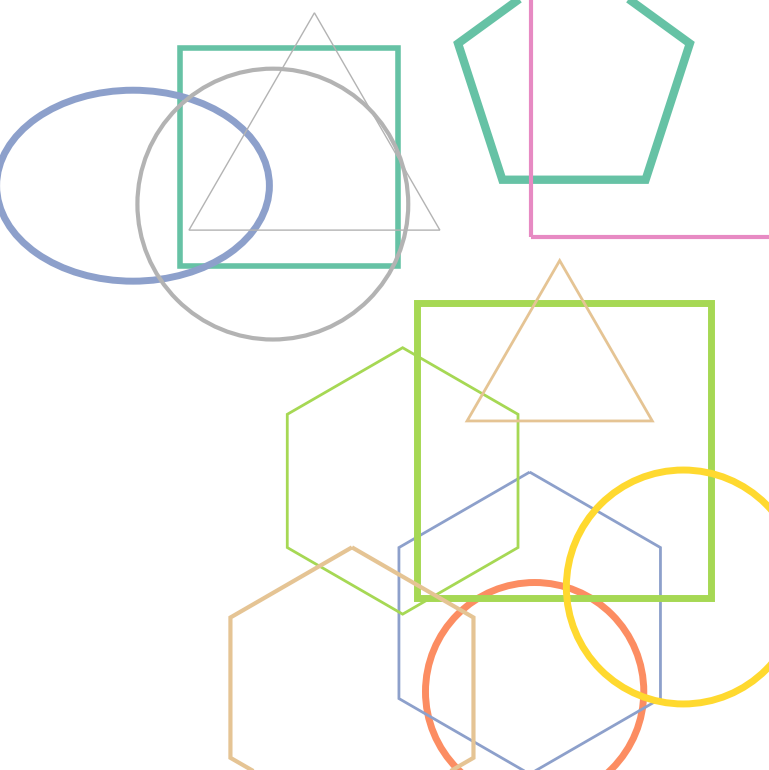[{"shape": "square", "thickness": 2, "radius": 0.71, "center": [0.375, 0.796]}, {"shape": "pentagon", "thickness": 3, "radius": 0.79, "center": [0.745, 0.895]}, {"shape": "circle", "thickness": 2.5, "radius": 0.71, "center": [0.694, 0.102]}, {"shape": "hexagon", "thickness": 1, "radius": 0.98, "center": [0.688, 0.191]}, {"shape": "oval", "thickness": 2.5, "radius": 0.89, "center": [0.173, 0.759]}, {"shape": "square", "thickness": 1.5, "radius": 0.81, "center": [0.852, 0.855]}, {"shape": "square", "thickness": 2.5, "radius": 0.96, "center": [0.732, 0.414]}, {"shape": "hexagon", "thickness": 1, "radius": 0.87, "center": [0.523, 0.375]}, {"shape": "circle", "thickness": 2.5, "radius": 0.76, "center": [0.887, 0.238]}, {"shape": "hexagon", "thickness": 1.5, "radius": 0.91, "center": [0.457, 0.107]}, {"shape": "triangle", "thickness": 1, "radius": 0.69, "center": [0.727, 0.523]}, {"shape": "triangle", "thickness": 0.5, "radius": 0.94, "center": [0.408, 0.795]}, {"shape": "circle", "thickness": 1.5, "radius": 0.88, "center": [0.354, 0.735]}]